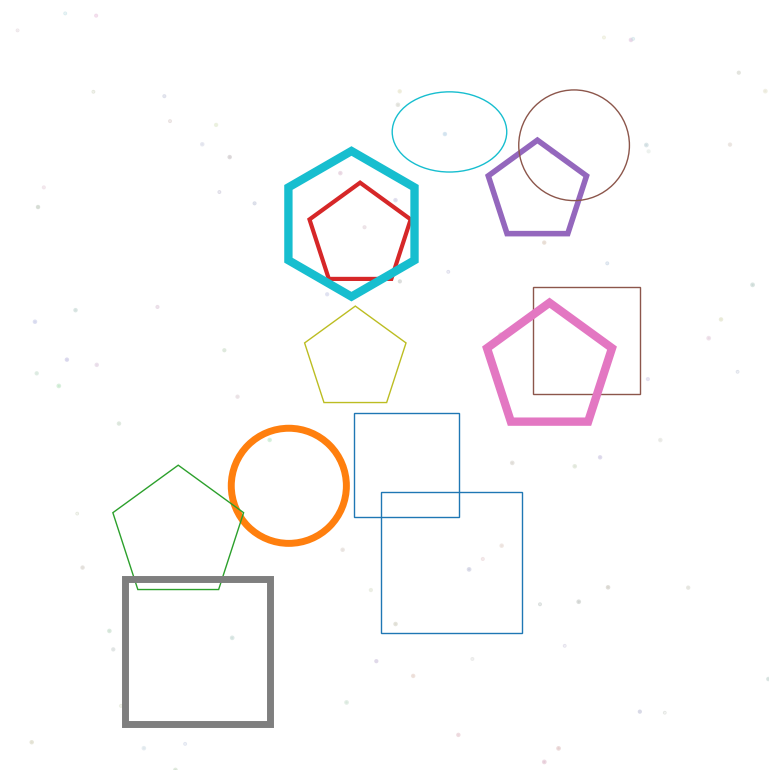[{"shape": "square", "thickness": 0.5, "radius": 0.46, "center": [0.587, 0.27]}, {"shape": "square", "thickness": 0.5, "radius": 0.34, "center": [0.528, 0.396]}, {"shape": "circle", "thickness": 2.5, "radius": 0.37, "center": [0.375, 0.369]}, {"shape": "pentagon", "thickness": 0.5, "radius": 0.45, "center": [0.231, 0.307]}, {"shape": "pentagon", "thickness": 1.5, "radius": 0.35, "center": [0.468, 0.694]}, {"shape": "pentagon", "thickness": 2, "radius": 0.34, "center": [0.698, 0.751]}, {"shape": "circle", "thickness": 0.5, "radius": 0.36, "center": [0.746, 0.811]}, {"shape": "square", "thickness": 0.5, "radius": 0.35, "center": [0.761, 0.558]}, {"shape": "pentagon", "thickness": 3, "radius": 0.43, "center": [0.714, 0.521]}, {"shape": "square", "thickness": 2.5, "radius": 0.47, "center": [0.256, 0.154]}, {"shape": "pentagon", "thickness": 0.5, "radius": 0.35, "center": [0.461, 0.533]}, {"shape": "hexagon", "thickness": 3, "radius": 0.47, "center": [0.456, 0.709]}, {"shape": "oval", "thickness": 0.5, "radius": 0.37, "center": [0.584, 0.829]}]